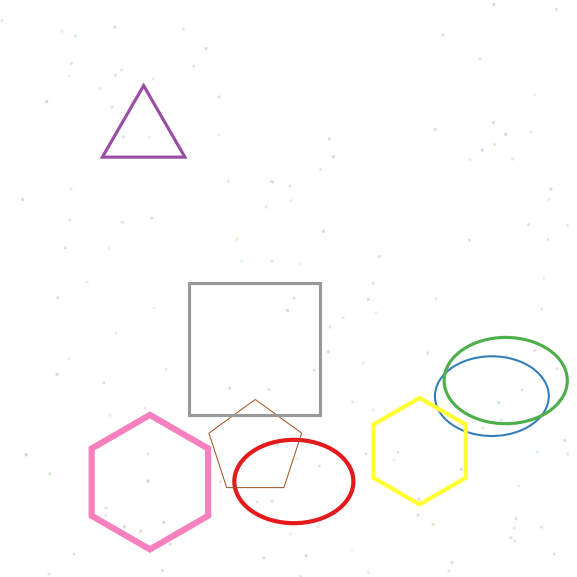[{"shape": "oval", "thickness": 2, "radius": 0.52, "center": [0.509, 0.165]}, {"shape": "oval", "thickness": 1, "radius": 0.49, "center": [0.852, 0.313]}, {"shape": "oval", "thickness": 1.5, "radius": 0.53, "center": [0.876, 0.34]}, {"shape": "triangle", "thickness": 1.5, "radius": 0.41, "center": [0.249, 0.768]}, {"shape": "hexagon", "thickness": 2, "radius": 0.46, "center": [0.727, 0.218]}, {"shape": "pentagon", "thickness": 0.5, "radius": 0.42, "center": [0.442, 0.223]}, {"shape": "hexagon", "thickness": 3, "radius": 0.58, "center": [0.26, 0.164]}, {"shape": "square", "thickness": 1.5, "radius": 0.57, "center": [0.441, 0.394]}]